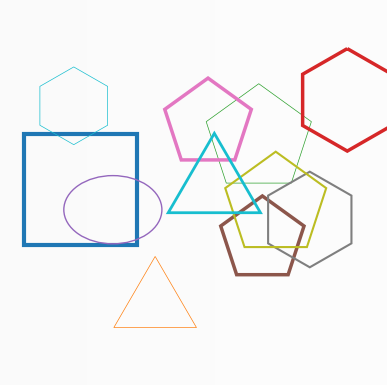[{"shape": "square", "thickness": 3, "radius": 0.73, "center": [0.208, 0.508]}, {"shape": "triangle", "thickness": 0.5, "radius": 0.62, "center": [0.4, 0.211]}, {"shape": "pentagon", "thickness": 0.5, "radius": 0.71, "center": [0.668, 0.64]}, {"shape": "hexagon", "thickness": 2.5, "radius": 0.67, "center": [0.896, 0.741]}, {"shape": "oval", "thickness": 1, "radius": 0.63, "center": [0.291, 0.455]}, {"shape": "pentagon", "thickness": 2.5, "radius": 0.57, "center": [0.677, 0.378]}, {"shape": "pentagon", "thickness": 2.5, "radius": 0.59, "center": [0.537, 0.68]}, {"shape": "hexagon", "thickness": 1.5, "radius": 0.62, "center": [0.799, 0.43]}, {"shape": "pentagon", "thickness": 1.5, "radius": 0.68, "center": [0.712, 0.469]}, {"shape": "hexagon", "thickness": 0.5, "radius": 0.5, "center": [0.19, 0.725]}, {"shape": "triangle", "thickness": 2, "radius": 0.69, "center": [0.553, 0.516]}]